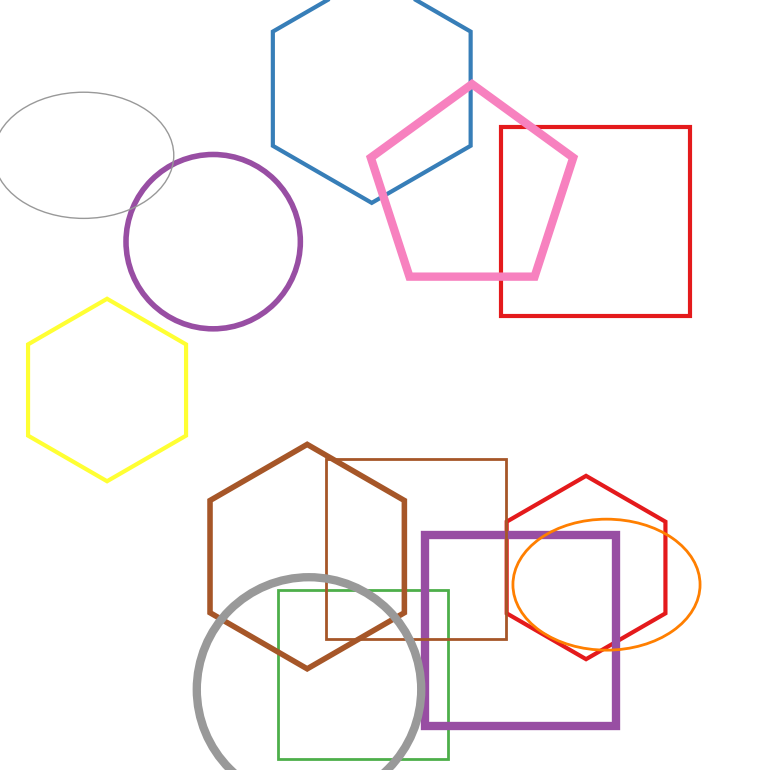[{"shape": "square", "thickness": 1.5, "radius": 0.61, "center": [0.774, 0.712]}, {"shape": "hexagon", "thickness": 1.5, "radius": 0.6, "center": [0.761, 0.263]}, {"shape": "hexagon", "thickness": 1.5, "radius": 0.74, "center": [0.483, 0.885]}, {"shape": "square", "thickness": 1, "radius": 0.55, "center": [0.472, 0.124]}, {"shape": "square", "thickness": 3, "radius": 0.62, "center": [0.675, 0.181]}, {"shape": "circle", "thickness": 2, "radius": 0.57, "center": [0.277, 0.686]}, {"shape": "oval", "thickness": 1, "radius": 0.61, "center": [0.788, 0.241]}, {"shape": "hexagon", "thickness": 1.5, "radius": 0.59, "center": [0.139, 0.493]}, {"shape": "square", "thickness": 1, "radius": 0.58, "center": [0.54, 0.287]}, {"shape": "hexagon", "thickness": 2, "radius": 0.73, "center": [0.399, 0.277]}, {"shape": "pentagon", "thickness": 3, "radius": 0.69, "center": [0.613, 0.753]}, {"shape": "circle", "thickness": 3, "radius": 0.73, "center": [0.401, 0.105]}, {"shape": "oval", "thickness": 0.5, "radius": 0.59, "center": [0.109, 0.798]}]